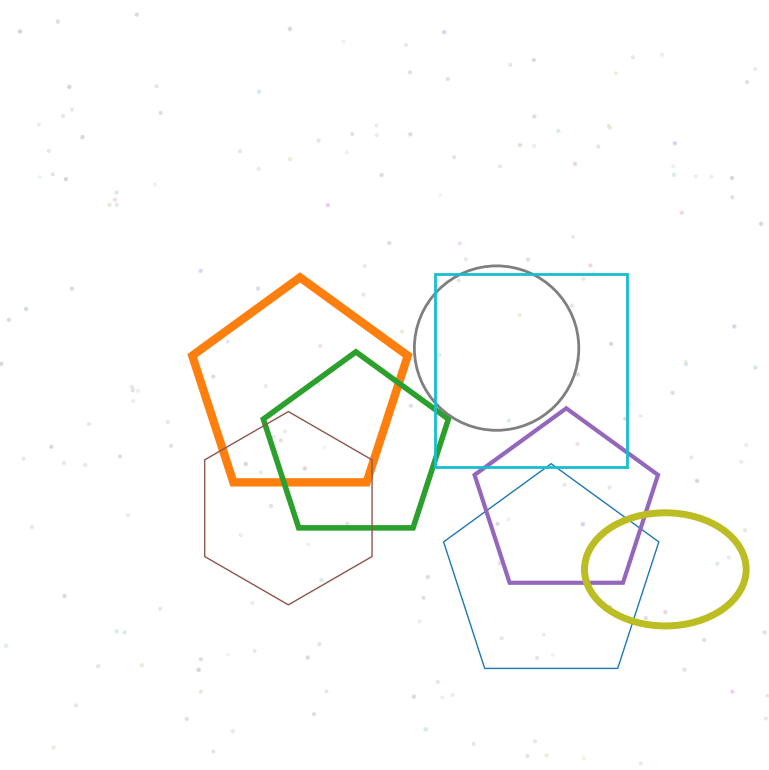[{"shape": "pentagon", "thickness": 0.5, "radius": 0.73, "center": [0.716, 0.251]}, {"shape": "pentagon", "thickness": 3, "radius": 0.74, "center": [0.39, 0.493]}, {"shape": "pentagon", "thickness": 2, "radius": 0.63, "center": [0.462, 0.417]}, {"shape": "pentagon", "thickness": 1.5, "radius": 0.63, "center": [0.735, 0.345]}, {"shape": "hexagon", "thickness": 0.5, "radius": 0.63, "center": [0.374, 0.34]}, {"shape": "circle", "thickness": 1, "radius": 0.53, "center": [0.645, 0.548]}, {"shape": "oval", "thickness": 2.5, "radius": 0.52, "center": [0.864, 0.261]}, {"shape": "square", "thickness": 1, "radius": 0.63, "center": [0.69, 0.519]}]